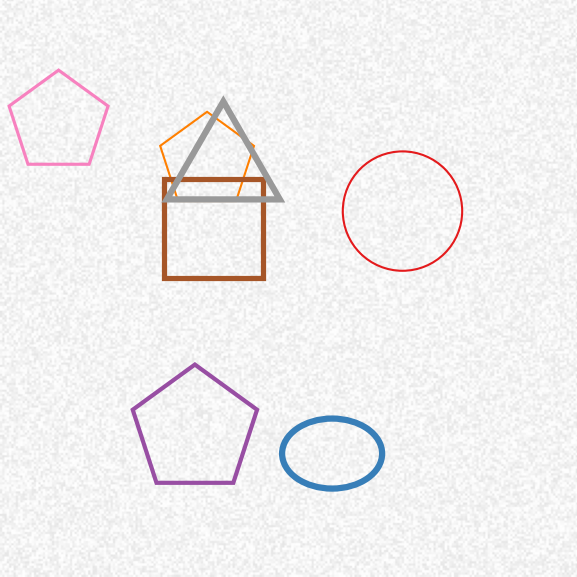[{"shape": "circle", "thickness": 1, "radius": 0.52, "center": [0.697, 0.634]}, {"shape": "oval", "thickness": 3, "radius": 0.43, "center": [0.575, 0.214]}, {"shape": "pentagon", "thickness": 2, "radius": 0.57, "center": [0.337, 0.255]}, {"shape": "pentagon", "thickness": 1, "radius": 0.43, "center": [0.359, 0.72]}, {"shape": "square", "thickness": 2.5, "radius": 0.43, "center": [0.37, 0.604]}, {"shape": "pentagon", "thickness": 1.5, "radius": 0.45, "center": [0.101, 0.788]}, {"shape": "triangle", "thickness": 3, "radius": 0.56, "center": [0.387, 0.71]}]